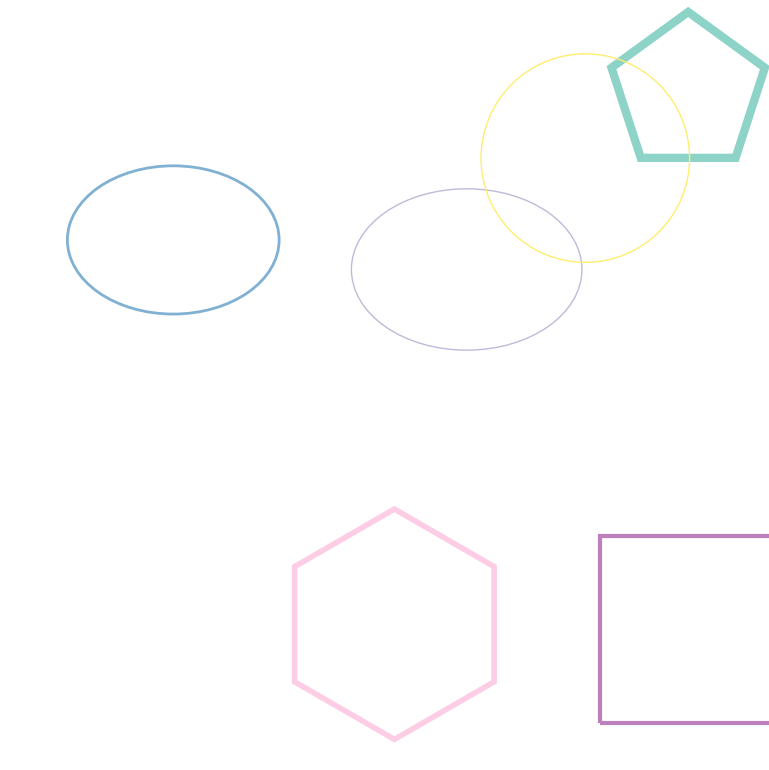[{"shape": "pentagon", "thickness": 3, "radius": 0.52, "center": [0.894, 0.88]}, {"shape": "oval", "thickness": 0.5, "radius": 0.75, "center": [0.606, 0.65]}, {"shape": "oval", "thickness": 1, "radius": 0.69, "center": [0.225, 0.688]}, {"shape": "hexagon", "thickness": 2, "radius": 0.75, "center": [0.512, 0.189]}, {"shape": "square", "thickness": 1.5, "radius": 0.61, "center": [0.9, 0.182]}, {"shape": "circle", "thickness": 0.5, "radius": 0.68, "center": [0.76, 0.795]}]